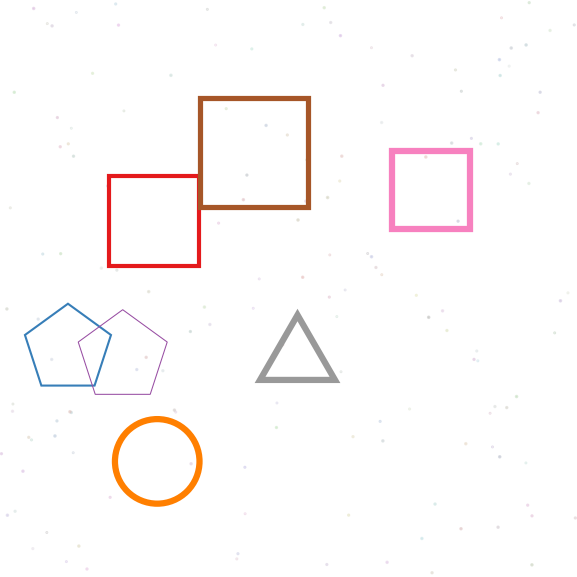[{"shape": "square", "thickness": 2, "radius": 0.39, "center": [0.266, 0.616]}, {"shape": "pentagon", "thickness": 1, "radius": 0.39, "center": [0.118, 0.395]}, {"shape": "pentagon", "thickness": 0.5, "radius": 0.4, "center": [0.213, 0.382]}, {"shape": "circle", "thickness": 3, "radius": 0.37, "center": [0.272, 0.2]}, {"shape": "square", "thickness": 2.5, "radius": 0.47, "center": [0.44, 0.735]}, {"shape": "square", "thickness": 3, "radius": 0.34, "center": [0.746, 0.669]}, {"shape": "triangle", "thickness": 3, "radius": 0.37, "center": [0.515, 0.379]}]